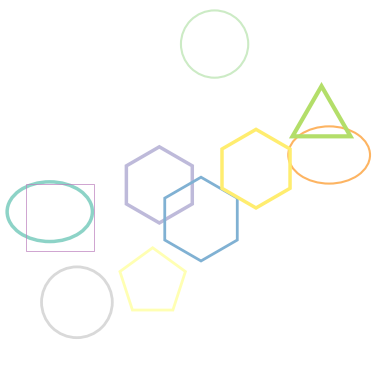[{"shape": "oval", "thickness": 2.5, "radius": 0.55, "center": [0.129, 0.45]}, {"shape": "pentagon", "thickness": 2, "radius": 0.45, "center": [0.397, 0.267]}, {"shape": "hexagon", "thickness": 2.5, "radius": 0.49, "center": [0.414, 0.52]}, {"shape": "hexagon", "thickness": 2, "radius": 0.54, "center": [0.522, 0.431]}, {"shape": "oval", "thickness": 1.5, "radius": 0.53, "center": [0.855, 0.597]}, {"shape": "triangle", "thickness": 3, "radius": 0.43, "center": [0.835, 0.689]}, {"shape": "circle", "thickness": 2, "radius": 0.46, "center": [0.2, 0.215]}, {"shape": "square", "thickness": 0.5, "radius": 0.44, "center": [0.156, 0.435]}, {"shape": "circle", "thickness": 1.5, "radius": 0.44, "center": [0.557, 0.886]}, {"shape": "hexagon", "thickness": 2.5, "radius": 0.51, "center": [0.665, 0.562]}]